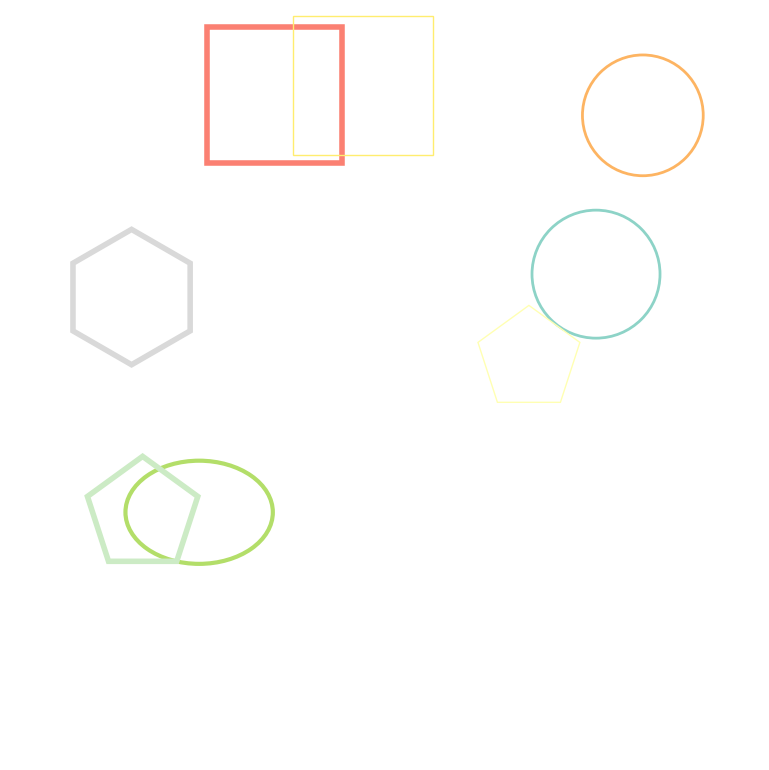[{"shape": "circle", "thickness": 1, "radius": 0.42, "center": [0.774, 0.644]}, {"shape": "pentagon", "thickness": 0.5, "radius": 0.35, "center": [0.687, 0.534]}, {"shape": "square", "thickness": 2, "radius": 0.44, "center": [0.356, 0.877]}, {"shape": "circle", "thickness": 1, "radius": 0.39, "center": [0.835, 0.85]}, {"shape": "oval", "thickness": 1.5, "radius": 0.48, "center": [0.259, 0.335]}, {"shape": "hexagon", "thickness": 2, "radius": 0.44, "center": [0.171, 0.614]}, {"shape": "pentagon", "thickness": 2, "radius": 0.38, "center": [0.185, 0.332]}, {"shape": "square", "thickness": 0.5, "radius": 0.45, "center": [0.471, 0.889]}]